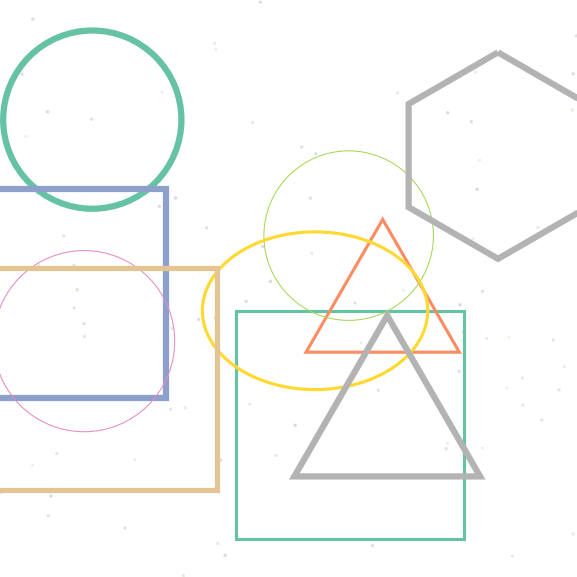[{"shape": "square", "thickness": 1.5, "radius": 0.99, "center": [0.606, 0.263]}, {"shape": "circle", "thickness": 3, "radius": 0.77, "center": [0.16, 0.792]}, {"shape": "triangle", "thickness": 1.5, "radius": 0.77, "center": [0.663, 0.466]}, {"shape": "square", "thickness": 3, "radius": 0.9, "center": [0.106, 0.491]}, {"shape": "circle", "thickness": 0.5, "radius": 0.78, "center": [0.146, 0.408]}, {"shape": "circle", "thickness": 0.5, "radius": 0.73, "center": [0.604, 0.591]}, {"shape": "oval", "thickness": 1.5, "radius": 0.98, "center": [0.546, 0.461]}, {"shape": "square", "thickness": 2.5, "radius": 0.96, "center": [0.184, 0.343]}, {"shape": "hexagon", "thickness": 3, "radius": 0.89, "center": [0.862, 0.73]}, {"shape": "triangle", "thickness": 3, "radius": 0.93, "center": [0.671, 0.267]}]